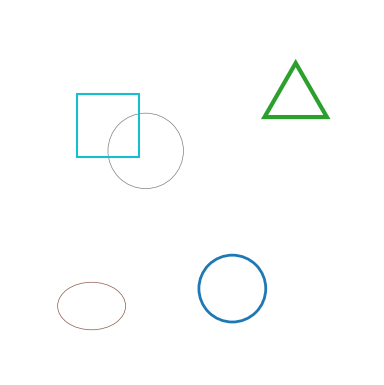[{"shape": "circle", "thickness": 2, "radius": 0.43, "center": [0.603, 0.25]}, {"shape": "triangle", "thickness": 3, "radius": 0.47, "center": [0.768, 0.743]}, {"shape": "oval", "thickness": 0.5, "radius": 0.44, "center": [0.238, 0.205]}, {"shape": "circle", "thickness": 0.5, "radius": 0.49, "center": [0.378, 0.608]}, {"shape": "square", "thickness": 1.5, "radius": 0.4, "center": [0.281, 0.674]}]